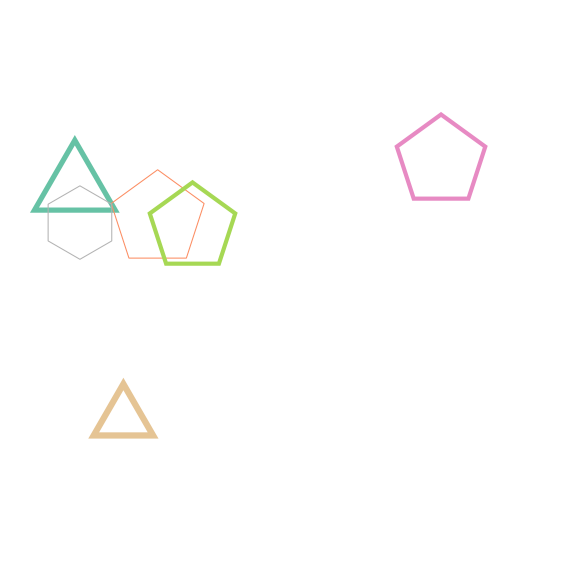[{"shape": "triangle", "thickness": 2.5, "radius": 0.4, "center": [0.13, 0.676]}, {"shape": "pentagon", "thickness": 0.5, "radius": 0.42, "center": [0.273, 0.621]}, {"shape": "pentagon", "thickness": 2, "radius": 0.4, "center": [0.764, 0.72]}, {"shape": "pentagon", "thickness": 2, "radius": 0.39, "center": [0.333, 0.605]}, {"shape": "triangle", "thickness": 3, "radius": 0.3, "center": [0.214, 0.275]}, {"shape": "hexagon", "thickness": 0.5, "radius": 0.32, "center": [0.138, 0.614]}]